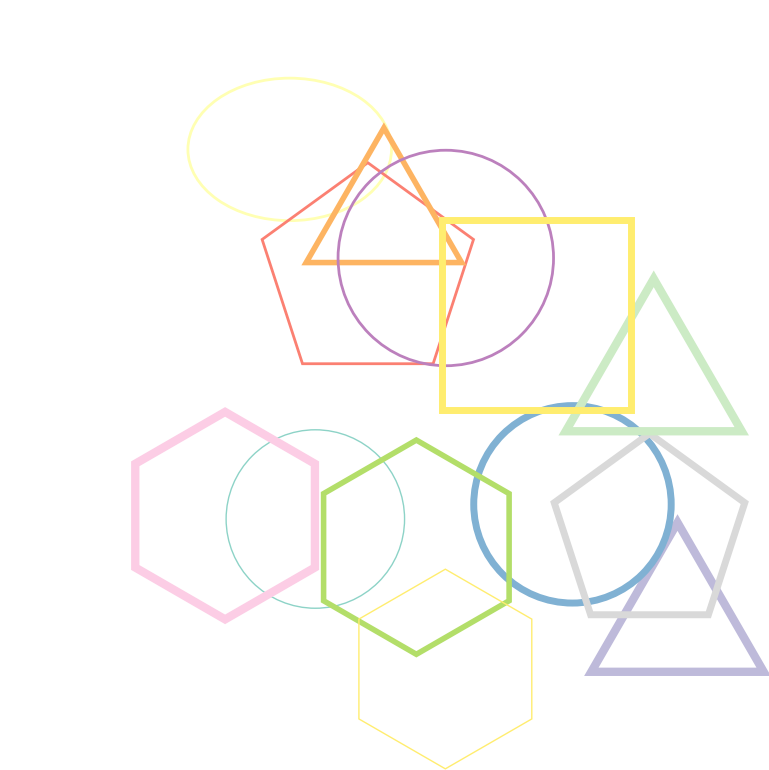[{"shape": "circle", "thickness": 0.5, "radius": 0.58, "center": [0.41, 0.326]}, {"shape": "oval", "thickness": 1, "radius": 0.66, "center": [0.376, 0.806]}, {"shape": "triangle", "thickness": 3, "radius": 0.65, "center": [0.88, 0.192]}, {"shape": "pentagon", "thickness": 1, "radius": 0.72, "center": [0.478, 0.644]}, {"shape": "circle", "thickness": 2.5, "radius": 0.64, "center": [0.743, 0.345]}, {"shape": "triangle", "thickness": 2, "radius": 0.58, "center": [0.499, 0.717]}, {"shape": "hexagon", "thickness": 2, "radius": 0.7, "center": [0.541, 0.289]}, {"shape": "hexagon", "thickness": 3, "radius": 0.67, "center": [0.292, 0.33]}, {"shape": "pentagon", "thickness": 2.5, "radius": 0.65, "center": [0.844, 0.307]}, {"shape": "circle", "thickness": 1, "radius": 0.7, "center": [0.579, 0.665]}, {"shape": "triangle", "thickness": 3, "radius": 0.66, "center": [0.849, 0.506]}, {"shape": "square", "thickness": 2.5, "radius": 0.61, "center": [0.697, 0.591]}, {"shape": "hexagon", "thickness": 0.5, "radius": 0.65, "center": [0.578, 0.131]}]